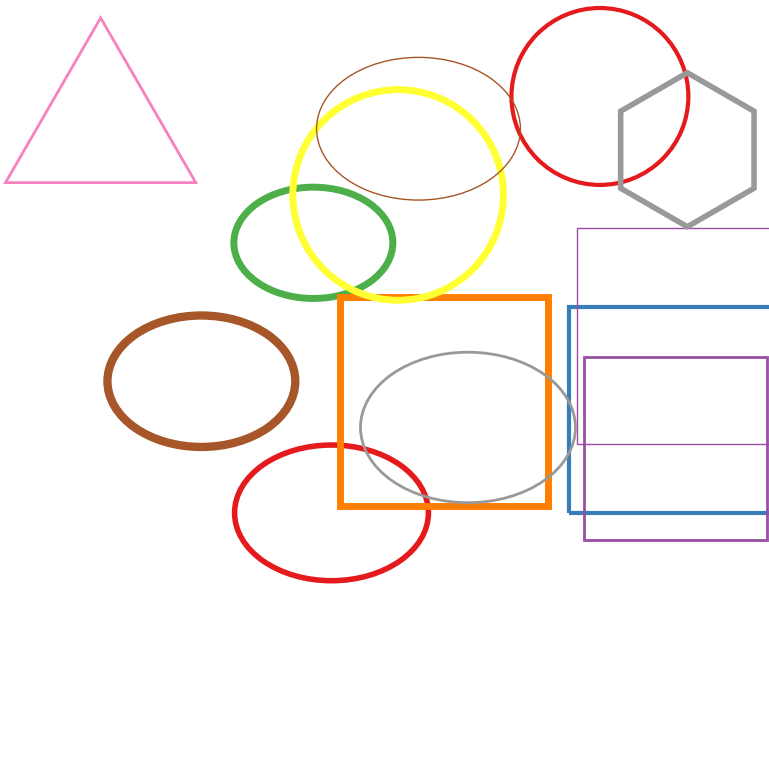[{"shape": "circle", "thickness": 1.5, "radius": 0.57, "center": [0.779, 0.875]}, {"shape": "oval", "thickness": 2, "radius": 0.63, "center": [0.431, 0.334]}, {"shape": "square", "thickness": 1.5, "radius": 0.67, "center": [0.873, 0.468]}, {"shape": "oval", "thickness": 2.5, "radius": 0.52, "center": [0.407, 0.685]}, {"shape": "square", "thickness": 0.5, "radius": 0.7, "center": [0.89, 0.564]}, {"shape": "square", "thickness": 1, "radius": 0.59, "center": [0.878, 0.417]}, {"shape": "square", "thickness": 2.5, "radius": 0.68, "center": [0.577, 0.479]}, {"shape": "circle", "thickness": 2.5, "radius": 0.68, "center": [0.517, 0.747]}, {"shape": "oval", "thickness": 3, "radius": 0.61, "center": [0.262, 0.505]}, {"shape": "oval", "thickness": 0.5, "radius": 0.66, "center": [0.543, 0.833]}, {"shape": "triangle", "thickness": 1, "radius": 0.71, "center": [0.131, 0.834]}, {"shape": "oval", "thickness": 1, "radius": 0.7, "center": [0.608, 0.445]}, {"shape": "hexagon", "thickness": 2, "radius": 0.5, "center": [0.893, 0.806]}]